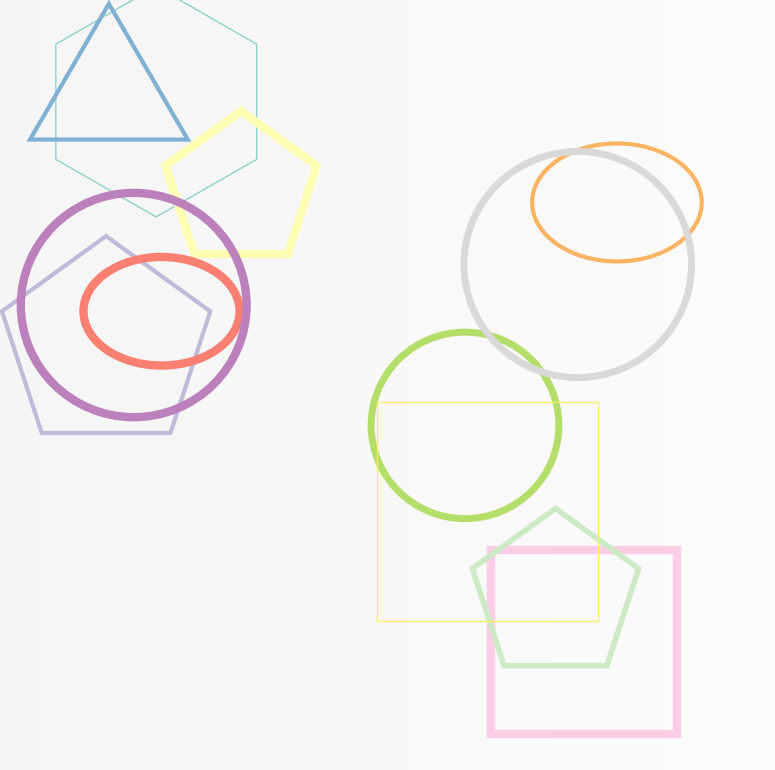[{"shape": "hexagon", "thickness": 0.5, "radius": 0.75, "center": [0.202, 0.868]}, {"shape": "pentagon", "thickness": 3, "radius": 0.51, "center": [0.311, 0.753]}, {"shape": "pentagon", "thickness": 1.5, "radius": 0.71, "center": [0.137, 0.552]}, {"shape": "oval", "thickness": 3, "radius": 0.5, "center": [0.208, 0.596]}, {"shape": "triangle", "thickness": 1.5, "radius": 0.59, "center": [0.14, 0.878]}, {"shape": "oval", "thickness": 1.5, "radius": 0.55, "center": [0.796, 0.737]}, {"shape": "circle", "thickness": 2.5, "radius": 0.61, "center": [0.6, 0.448]}, {"shape": "square", "thickness": 3, "radius": 0.6, "center": [0.754, 0.166]}, {"shape": "circle", "thickness": 2.5, "radius": 0.73, "center": [0.745, 0.656]}, {"shape": "circle", "thickness": 3, "radius": 0.73, "center": [0.173, 0.604]}, {"shape": "pentagon", "thickness": 2, "radius": 0.56, "center": [0.717, 0.227]}, {"shape": "square", "thickness": 0.5, "radius": 0.71, "center": [0.629, 0.336]}]